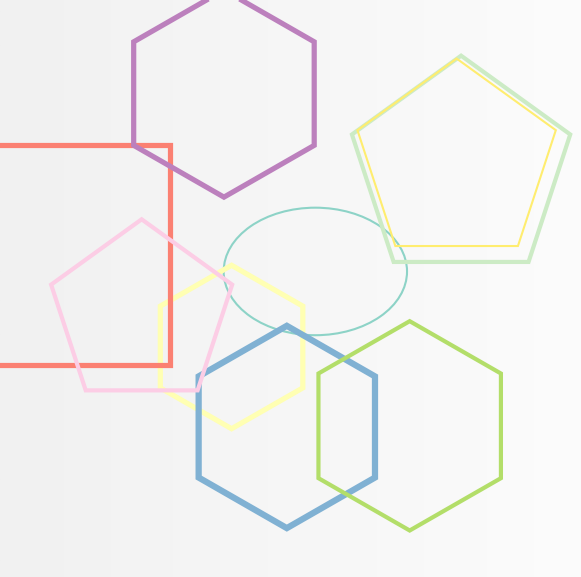[{"shape": "oval", "thickness": 1, "radius": 0.79, "center": [0.543, 0.529]}, {"shape": "hexagon", "thickness": 2.5, "radius": 0.71, "center": [0.398, 0.398]}, {"shape": "square", "thickness": 2.5, "radius": 0.96, "center": [0.101, 0.557]}, {"shape": "hexagon", "thickness": 3, "radius": 0.88, "center": [0.493, 0.26]}, {"shape": "hexagon", "thickness": 2, "radius": 0.91, "center": [0.705, 0.262]}, {"shape": "pentagon", "thickness": 2, "radius": 0.82, "center": [0.244, 0.456]}, {"shape": "hexagon", "thickness": 2.5, "radius": 0.9, "center": [0.385, 0.837]}, {"shape": "pentagon", "thickness": 2, "radius": 0.99, "center": [0.793, 0.705]}, {"shape": "pentagon", "thickness": 1, "radius": 0.9, "center": [0.786, 0.718]}]